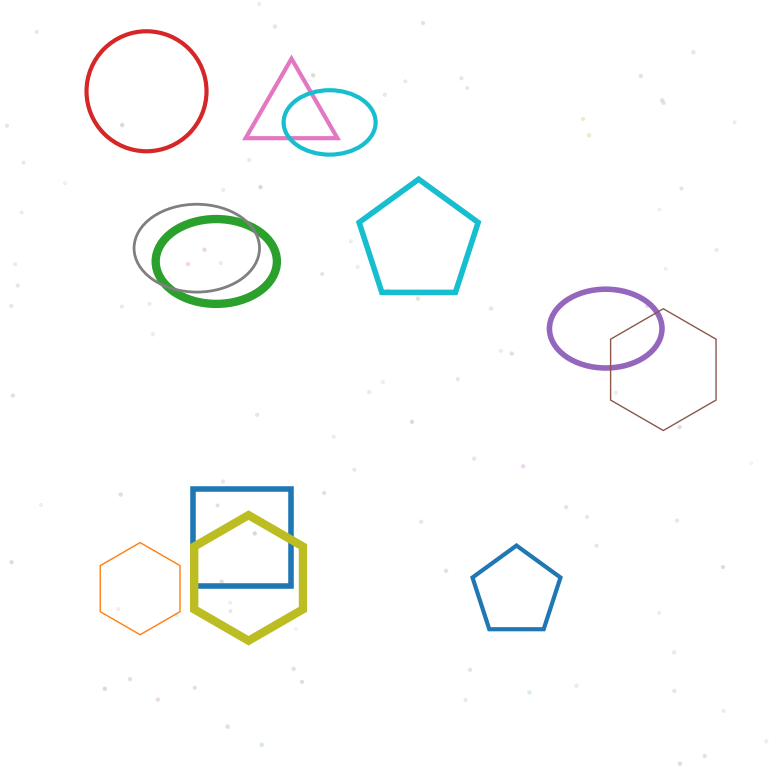[{"shape": "square", "thickness": 2, "radius": 0.32, "center": [0.315, 0.302]}, {"shape": "pentagon", "thickness": 1.5, "radius": 0.3, "center": [0.671, 0.231]}, {"shape": "hexagon", "thickness": 0.5, "radius": 0.3, "center": [0.182, 0.236]}, {"shape": "oval", "thickness": 3, "radius": 0.39, "center": [0.281, 0.66]}, {"shape": "circle", "thickness": 1.5, "radius": 0.39, "center": [0.19, 0.881]}, {"shape": "oval", "thickness": 2, "radius": 0.37, "center": [0.787, 0.573]}, {"shape": "hexagon", "thickness": 0.5, "radius": 0.4, "center": [0.861, 0.52]}, {"shape": "triangle", "thickness": 1.5, "radius": 0.34, "center": [0.379, 0.855]}, {"shape": "oval", "thickness": 1, "radius": 0.41, "center": [0.256, 0.678]}, {"shape": "hexagon", "thickness": 3, "radius": 0.41, "center": [0.323, 0.249]}, {"shape": "oval", "thickness": 1.5, "radius": 0.3, "center": [0.428, 0.841]}, {"shape": "pentagon", "thickness": 2, "radius": 0.41, "center": [0.544, 0.686]}]